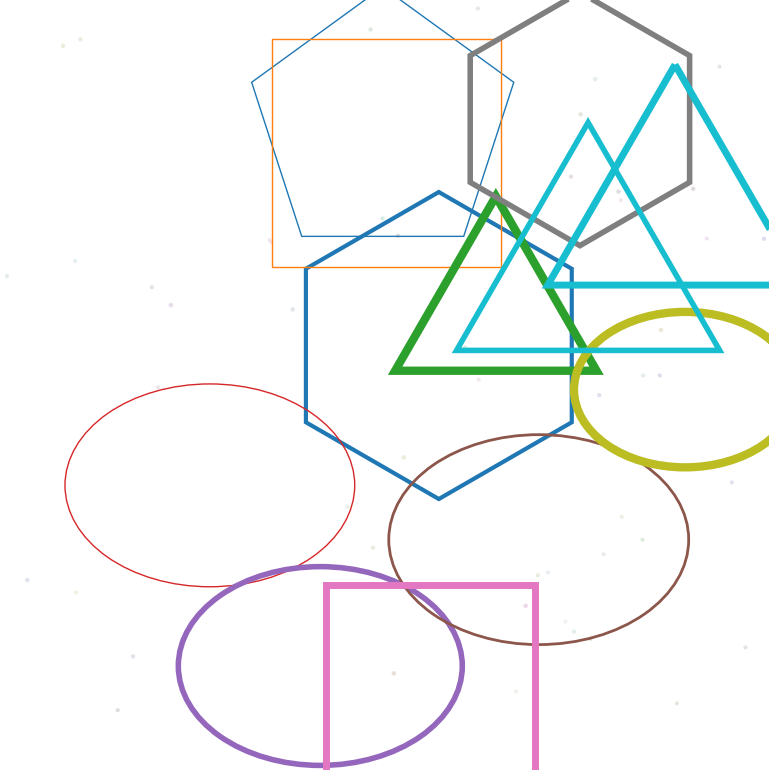[{"shape": "hexagon", "thickness": 1.5, "radius": 1.0, "center": [0.57, 0.551]}, {"shape": "pentagon", "thickness": 0.5, "radius": 0.89, "center": [0.497, 0.838]}, {"shape": "square", "thickness": 0.5, "radius": 0.74, "center": [0.502, 0.801]}, {"shape": "triangle", "thickness": 3, "radius": 0.76, "center": [0.644, 0.594]}, {"shape": "oval", "thickness": 0.5, "radius": 0.94, "center": [0.273, 0.37]}, {"shape": "oval", "thickness": 2, "radius": 0.92, "center": [0.416, 0.135]}, {"shape": "oval", "thickness": 1, "radius": 0.97, "center": [0.7, 0.299]}, {"shape": "square", "thickness": 2.5, "radius": 0.68, "center": [0.559, 0.104]}, {"shape": "hexagon", "thickness": 2, "radius": 0.82, "center": [0.753, 0.846]}, {"shape": "oval", "thickness": 3, "radius": 0.72, "center": [0.89, 0.494]}, {"shape": "triangle", "thickness": 2, "radius": 0.99, "center": [0.764, 0.644]}, {"shape": "triangle", "thickness": 2.5, "radius": 0.95, "center": [0.877, 0.725]}]